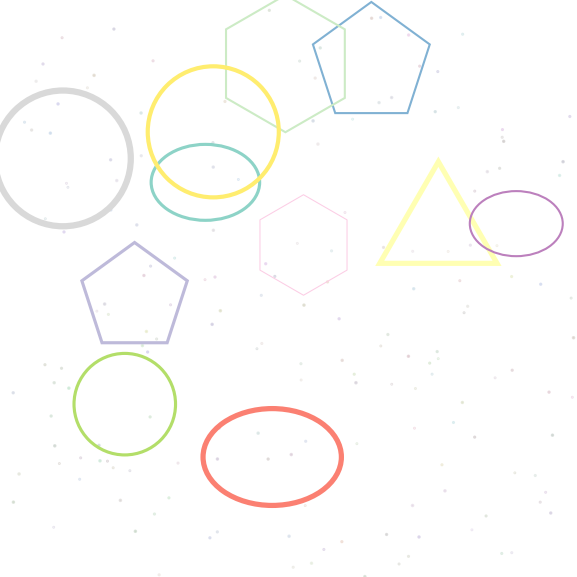[{"shape": "oval", "thickness": 1.5, "radius": 0.47, "center": [0.356, 0.683]}, {"shape": "triangle", "thickness": 2.5, "radius": 0.59, "center": [0.759, 0.602]}, {"shape": "pentagon", "thickness": 1.5, "radius": 0.48, "center": [0.233, 0.483]}, {"shape": "oval", "thickness": 2.5, "radius": 0.6, "center": [0.471, 0.208]}, {"shape": "pentagon", "thickness": 1, "radius": 0.53, "center": [0.643, 0.889]}, {"shape": "circle", "thickness": 1.5, "radius": 0.44, "center": [0.216, 0.299]}, {"shape": "hexagon", "thickness": 0.5, "radius": 0.44, "center": [0.526, 0.575]}, {"shape": "circle", "thickness": 3, "radius": 0.59, "center": [0.109, 0.725]}, {"shape": "oval", "thickness": 1, "radius": 0.4, "center": [0.894, 0.612]}, {"shape": "hexagon", "thickness": 1, "radius": 0.59, "center": [0.494, 0.889]}, {"shape": "circle", "thickness": 2, "radius": 0.57, "center": [0.369, 0.771]}]